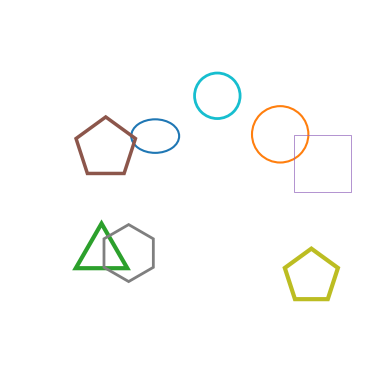[{"shape": "oval", "thickness": 1.5, "radius": 0.31, "center": [0.403, 0.647]}, {"shape": "circle", "thickness": 1.5, "radius": 0.37, "center": [0.728, 0.651]}, {"shape": "triangle", "thickness": 3, "radius": 0.39, "center": [0.264, 0.342]}, {"shape": "square", "thickness": 0.5, "radius": 0.37, "center": [0.837, 0.575]}, {"shape": "pentagon", "thickness": 2.5, "radius": 0.41, "center": [0.275, 0.615]}, {"shape": "hexagon", "thickness": 2, "radius": 0.37, "center": [0.334, 0.343]}, {"shape": "pentagon", "thickness": 3, "radius": 0.36, "center": [0.809, 0.282]}, {"shape": "circle", "thickness": 2, "radius": 0.3, "center": [0.564, 0.751]}]